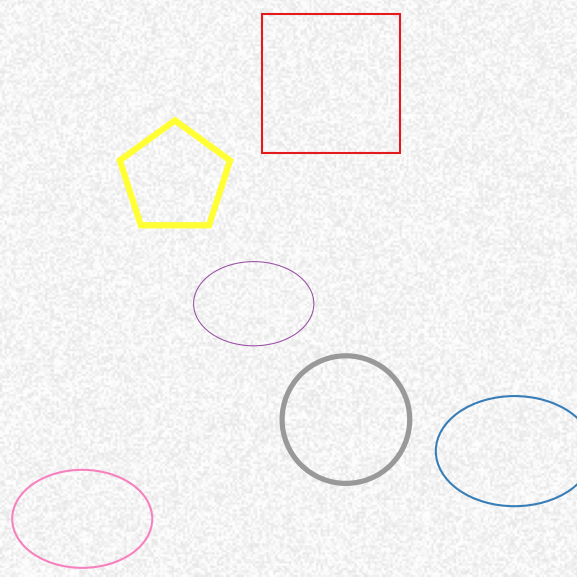[{"shape": "square", "thickness": 1, "radius": 0.6, "center": [0.573, 0.854]}, {"shape": "oval", "thickness": 1, "radius": 0.68, "center": [0.891, 0.218]}, {"shape": "oval", "thickness": 0.5, "radius": 0.52, "center": [0.439, 0.473]}, {"shape": "pentagon", "thickness": 3, "radius": 0.5, "center": [0.303, 0.69]}, {"shape": "oval", "thickness": 1, "radius": 0.61, "center": [0.142, 0.101]}, {"shape": "circle", "thickness": 2.5, "radius": 0.55, "center": [0.599, 0.273]}]